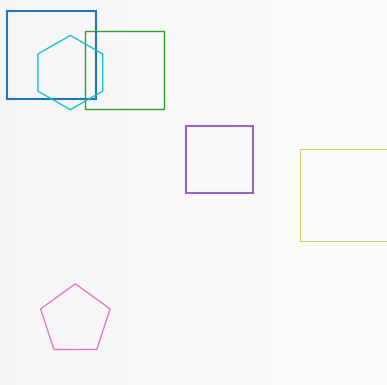[{"shape": "square", "thickness": 1.5, "radius": 0.57, "center": [0.132, 0.858]}, {"shape": "square", "thickness": 1, "radius": 0.51, "center": [0.321, 0.817]}, {"shape": "square", "thickness": 1.5, "radius": 0.43, "center": [0.567, 0.586]}, {"shape": "pentagon", "thickness": 1, "radius": 0.47, "center": [0.194, 0.169]}, {"shape": "square", "thickness": 0.5, "radius": 0.6, "center": [0.894, 0.494]}, {"shape": "hexagon", "thickness": 1, "radius": 0.48, "center": [0.181, 0.812]}]